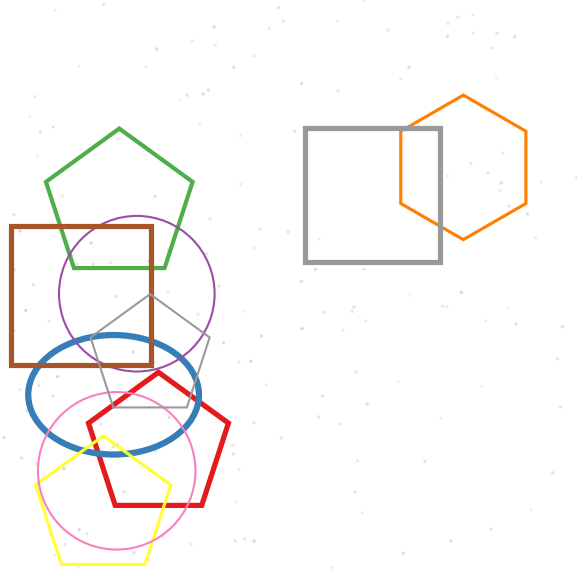[{"shape": "pentagon", "thickness": 2.5, "radius": 0.64, "center": [0.274, 0.227]}, {"shape": "oval", "thickness": 3, "radius": 0.74, "center": [0.197, 0.316]}, {"shape": "pentagon", "thickness": 2, "radius": 0.67, "center": [0.207, 0.643]}, {"shape": "circle", "thickness": 1, "radius": 0.67, "center": [0.237, 0.491]}, {"shape": "hexagon", "thickness": 1.5, "radius": 0.63, "center": [0.802, 0.709]}, {"shape": "pentagon", "thickness": 1.5, "radius": 0.62, "center": [0.179, 0.121]}, {"shape": "square", "thickness": 2.5, "radius": 0.6, "center": [0.141, 0.487]}, {"shape": "circle", "thickness": 1, "radius": 0.68, "center": [0.202, 0.184]}, {"shape": "square", "thickness": 2.5, "radius": 0.58, "center": [0.645, 0.661]}, {"shape": "pentagon", "thickness": 1, "radius": 0.54, "center": [0.26, 0.381]}]